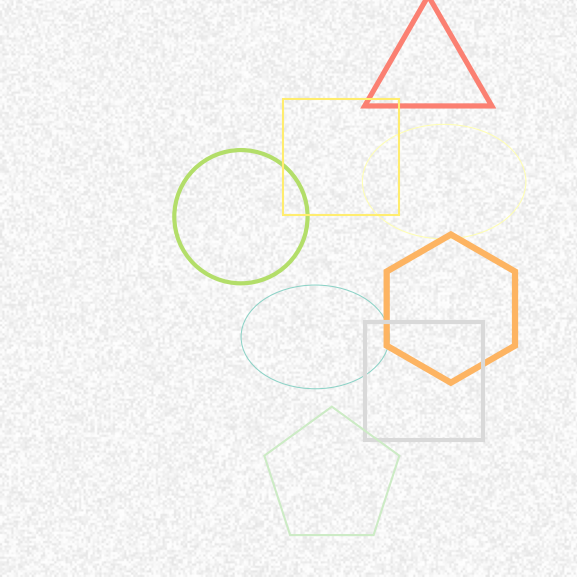[{"shape": "oval", "thickness": 0.5, "radius": 0.64, "center": [0.546, 0.416]}, {"shape": "oval", "thickness": 0.5, "radius": 0.71, "center": [0.769, 0.685]}, {"shape": "triangle", "thickness": 2.5, "radius": 0.64, "center": [0.742, 0.879]}, {"shape": "hexagon", "thickness": 3, "radius": 0.64, "center": [0.781, 0.465]}, {"shape": "circle", "thickness": 2, "radius": 0.58, "center": [0.417, 0.624]}, {"shape": "square", "thickness": 2, "radius": 0.51, "center": [0.735, 0.339]}, {"shape": "pentagon", "thickness": 1, "radius": 0.61, "center": [0.575, 0.172]}, {"shape": "square", "thickness": 1, "radius": 0.5, "center": [0.59, 0.727]}]